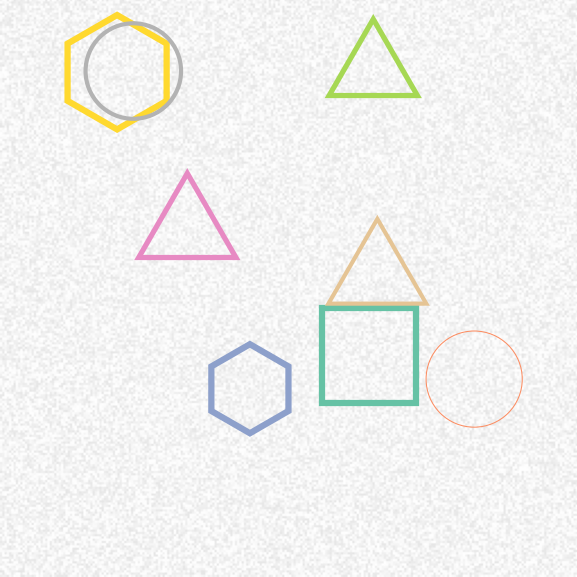[{"shape": "square", "thickness": 3, "radius": 0.41, "center": [0.638, 0.383]}, {"shape": "circle", "thickness": 0.5, "radius": 0.42, "center": [0.821, 0.343]}, {"shape": "hexagon", "thickness": 3, "radius": 0.39, "center": [0.433, 0.326]}, {"shape": "triangle", "thickness": 2.5, "radius": 0.49, "center": [0.324, 0.602]}, {"shape": "triangle", "thickness": 2.5, "radius": 0.44, "center": [0.646, 0.878]}, {"shape": "hexagon", "thickness": 3, "radius": 0.5, "center": [0.203, 0.874]}, {"shape": "triangle", "thickness": 2, "radius": 0.49, "center": [0.653, 0.522]}, {"shape": "circle", "thickness": 2, "radius": 0.41, "center": [0.231, 0.876]}]